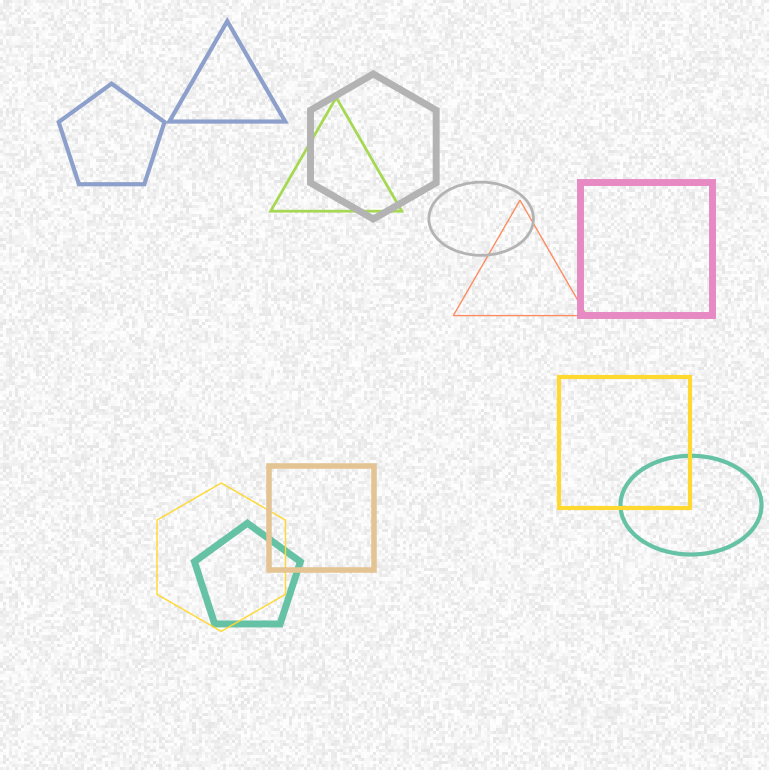[{"shape": "oval", "thickness": 1.5, "radius": 0.46, "center": [0.897, 0.344]}, {"shape": "pentagon", "thickness": 2.5, "radius": 0.36, "center": [0.321, 0.248]}, {"shape": "triangle", "thickness": 0.5, "radius": 0.5, "center": [0.675, 0.64]}, {"shape": "pentagon", "thickness": 1.5, "radius": 0.36, "center": [0.145, 0.819]}, {"shape": "triangle", "thickness": 1.5, "radius": 0.43, "center": [0.295, 0.886]}, {"shape": "square", "thickness": 2.5, "radius": 0.43, "center": [0.839, 0.677]}, {"shape": "triangle", "thickness": 1, "radius": 0.49, "center": [0.437, 0.775]}, {"shape": "hexagon", "thickness": 0.5, "radius": 0.48, "center": [0.287, 0.276]}, {"shape": "square", "thickness": 1.5, "radius": 0.43, "center": [0.811, 0.425]}, {"shape": "square", "thickness": 2, "radius": 0.34, "center": [0.418, 0.327]}, {"shape": "oval", "thickness": 1, "radius": 0.34, "center": [0.625, 0.716]}, {"shape": "hexagon", "thickness": 2.5, "radius": 0.47, "center": [0.485, 0.81]}]